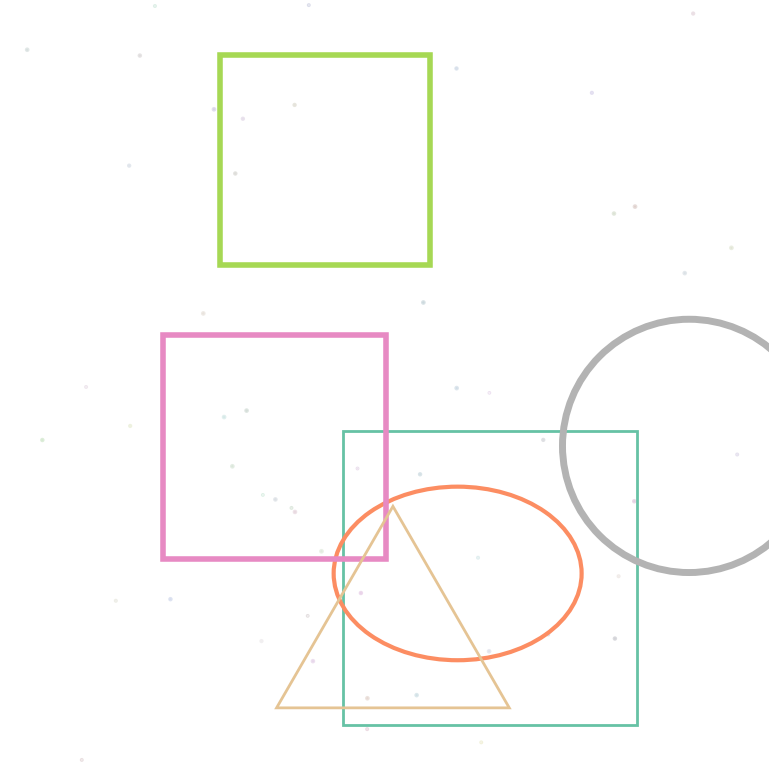[{"shape": "square", "thickness": 1, "radius": 0.96, "center": [0.636, 0.25]}, {"shape": "oval", "thickness": 1.5, "radius": 0.81, "center": [0.594, 0.255]}, {"shape": "square", "thickness": 2, "radius": 0.73, "center": [0.357, 0.419]}, {"shape": "square", "thickness": 2, "radius": 0.68, "center": [0.422, 0.792]}, {"shape": "triangle", "thickness": 1, "radius": 0.87, "center": [0.51, 0.168]}, {"shape": "circle", "thickness": 2.5, "radius": 0.82, "center": [0.895, 0.421]}]